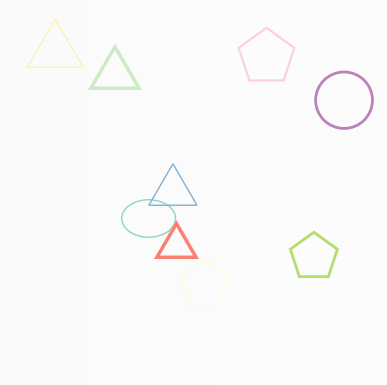[{"shape": "oval", "thickness": 1, "radius": 0.35, "center": [0.384, 0.433]}, {"shape": "pentagon", "thickness": 0.5, "radius": 0.34, "center": [0.528, 0.261]}, {"shape": "triangle", "thickness": 2.5, "radius": 0.29, "center": [0.455, 0.361]}, {"shape": "triangle", "thickness": 1, "radius": 0.36, "center": [0.446, 0.503]}, {"shape": "pentagon", "thickness": 2, "radius": 0.32, "center": [0.81, 0.333]}, {"shape": "pentagon", "thickness": 1.5, "radius": 0.38, "center": [0.688, 0.852]}, {"shape": "circle", "thickness": 2, "radius": 0.37, "center": [0.888, 0.74]}, {"shape": "triangle", "thickness": 2.5, "radius": 0.36, "center": [0.297, 0.807]}, {"shape": "triangle", "thickness": 0.5, "radius": 0.42, "center": [0.143, 0.867]}]